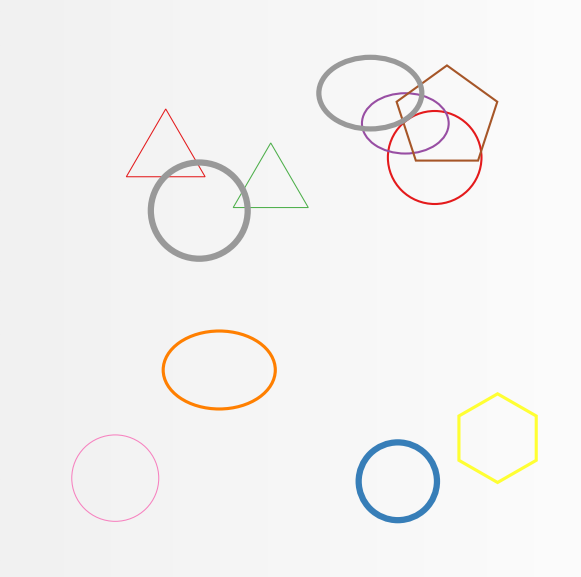[{"shape": "triangle", "thickness": 0.5, "radius": 0.39, "center": [0.285, 0.732]}, {"shape": "circle", "thickness": 1, "radius": 0.4, "center": [0.748, 0.726]}, {"shape": "circle", "thickness": 3, "radius": 0.34, "center": [0.684, 0.166]}, {"shape": "triangle", "thickness": 0.5, "radius": 0.37, "center": [0.466, 0.677]}, {"shape": "oval", "thickness": 1, "radius": 0.37, "center": [0.697, 0.785]}, {"shape": "oval", "thickness": 1.5, "radius": 0.48, "center": [0.377, 0.358]}, {"shape": "hexagon", "thickness": 1.5, "radius": 0.38, "center": [0.856, 0.24]}, {"shape": "pentagon", "thickness": 1, "radius": 0.46, "center": [0.769, 0.795]}, {"shape": "circle", "thickness": 0.5, "radius": 0.37, "center": [0.198, 0.171]}, {"shape": "oval", "thickness": 2.5, "radius": 0.44, "center": [0.637, 0.838]}, {"shape": "circle", "thickness": 3, "radius": 0.42, "center": [0.343, 0.634]}]